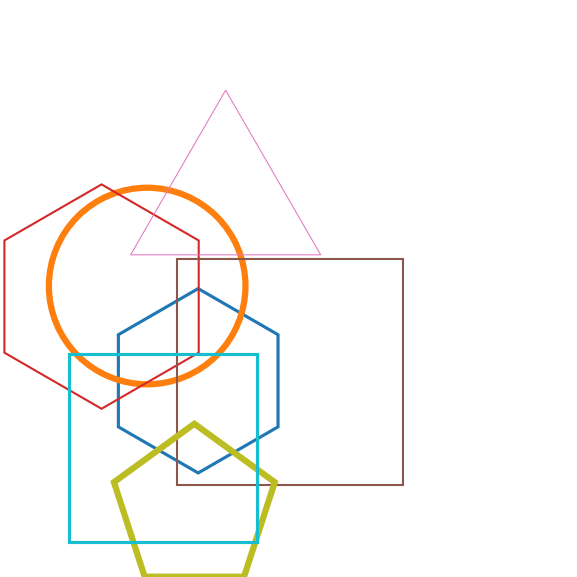[{"shape": "hexagon", "thickness": 1.5, "radius": 0.8, "center": [0.343, 0.34]}, {"shape": "circle", "thickness": 3, "radius": 0.85, "center": [0.255, 0.504]}, {"shape": "hexagon", "thickness": 1, "radius": 0.97, "center": [0.176, 0.486]}, {"shape": "square", "thickness": 1, "radius": 0.98, "center": [0.503, 0.355]}, {"shape": "triangle", "thickness": 0.5, "radius": 0.95, "center": [0.391, 0.653]}, {"shape": "pentagon", "thickness": 3, "radius": 0.73, "center": [0.337, 0.119]}, {"shape": "square", "thickness": 1.5, "radius": 0.81, "center": [0.282, 0.223]}]